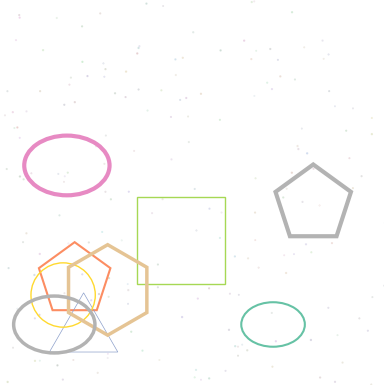[{"shape": "oval", "thickness": 1.5, "radius": 0.41, "center": [0.709, 0.157]}, {"shape": "pentagon", "thickness": 1.5, "radius": 0.49, "center": [0.194, 0.273]}, {"shape": "triangle", "thickness": 0.5, "radius": 0.51, "center": [0.217, 0.137]}, {"shape": "oval", "thickness": 3, "radius": 0.55, "center": [0.174, 0.57]}, {"shape": "square", "thickness": 1, "radius": 0.57, "center": [0.47, 0.376]}, {"shape": "circle", "thickness": 1, "radius": 0.42, "center": [0.164, 0.234]}, {"shape": "hexagon", "thickness": 2.5, "radius": 0.59, "center": [0.28, 0.247]}, {"shape": "pentagon", "thickness": 3, "radius": 0.52, "center": [0.814, 0.47]}, {"shape": "oval", "thickness": 2.5, "radius": 0.53, "center": [0.141, 0.157]}]